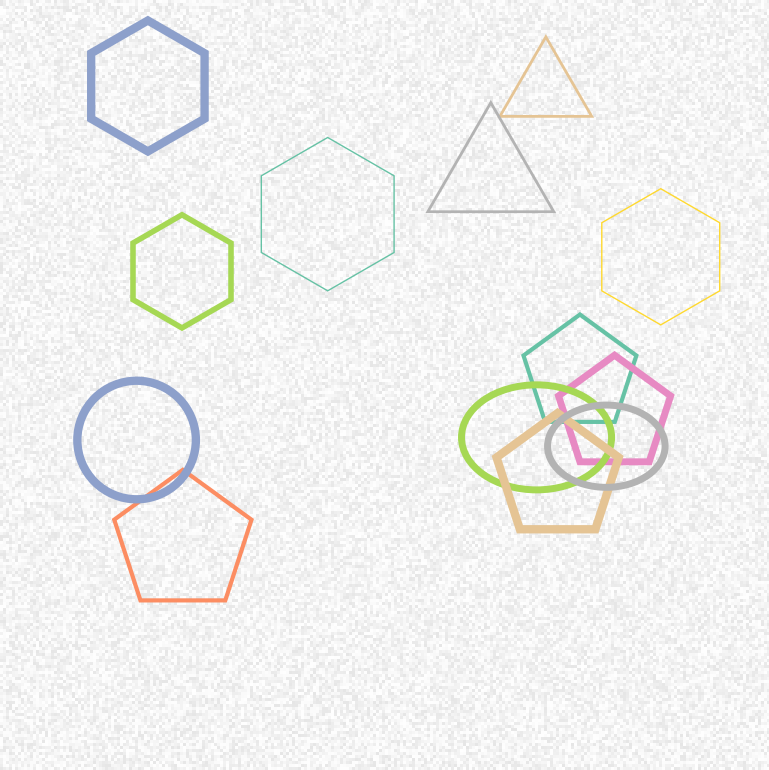[{"shape": "pentagon", "thickness": 1.5, "radius": 0.39, "center": [0.753, 0.514]}, {"shape": "hexagon", "thickness": 0.5, "radius": 0.5, "center": [0.426, 0.722]}, {"shape": "pentagon", "thickness": 1.5, "radius": 0.47, "center": [0.237, 0.296]}, {"shape": "circle", "thickness": 3, "radius": 0.38, "center": [0.177, 0.429]}, {"shape": "hexagon", "thickness": 3, "radius": 0.43, "center": [0.192, 0.888]}, {"shape": "pentagon", "thickness": 2.5, "radius": 0.38, "center": [0.798, 0.462]}, {"shape": "hexagon", "thickness": 2, "radius": 0.37, "center": [0.236, 0.648]}, {"shape": "oval", "thickness": 2.5, "radius": 0.49, "center": [0.697, 0.432]}, {"shape": "hexagon", "thickness": 0.5, "radius": 0.44, "center": [0.858, 0.666]}, {"shape": "pentagon", "thickness": 3, "radius": 0.42, "center": [0.724, 0.38]}, {"shape": "triangle", "thickness": 1, "radius": 0.34, "center": [0.709, 0.883]}, {"shape": "oval", "thickness": 2.5, "radius": 0.38, "center": [0.787, 0.421]}, {"shape": "triangle", "thickness": 1, "radius": 0.47, "center": [0.637, 0.772]}]